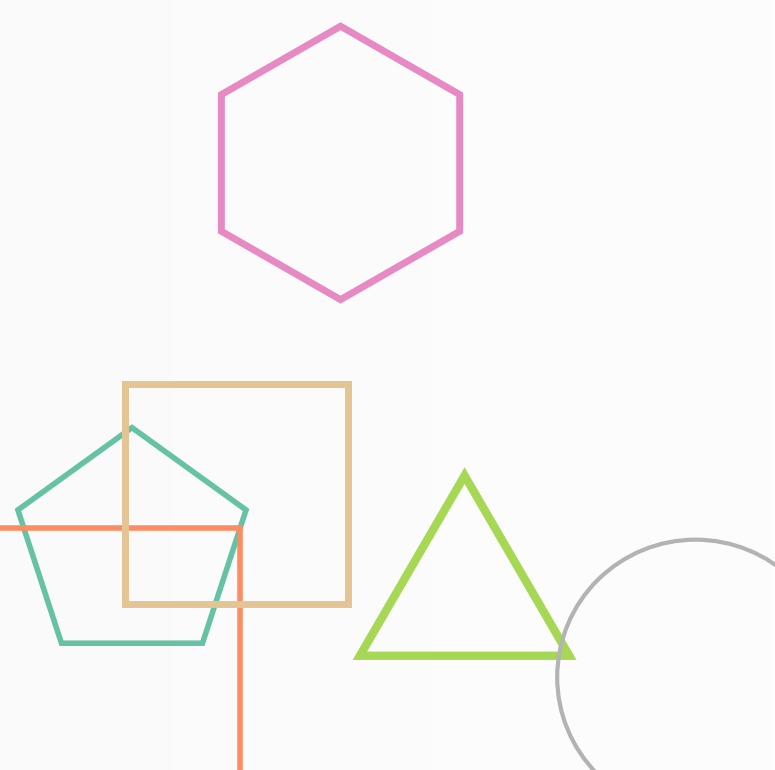[{"shape": "pentagon", "thickness": 2, "radius": 0.77, "center": [0.17, 0.29]}, {"shape": "square", "thickness": 2, "radius": 0.97, "center": [0.117, 0.121]}, {"shape": "hexagon", "thickness": 2.5, "radius": 0.89, "center": [0.439, 0.788]}, {"shape": "triangle", "thickness": 3, "radius": 0.78, "center": [0.599, 0.226]}, {"shape": "square", "thickness": 2.5, "radius": 0.72, "center": [0.305, 0.358]}, {"shape": "circle", "thickness": 1.5, "radius": 0.89, "center": [0.897, 0.121]}]